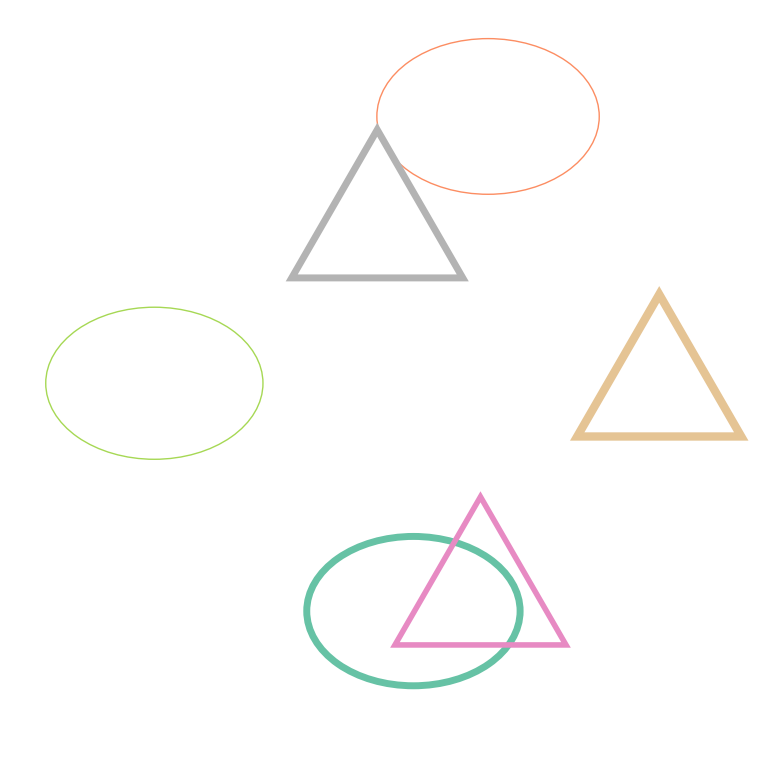[{"shape": "oval", "thickness": 2.5, "radius": 0.69, "center": [0.537, 0.206]}, {"shape": "oval", "thickness": 0.5, "radius": 0.72, "center": [0.634, 0.849]}, {"shape": "triangle", "thickness": 2, "radius": 0.64, "center": [0.624, 0.227]}, {"shape": "oval", "thickness": 0.5, "radius": 0.71, "center": [0.2, 0.502]}, {"shape": "triangle", "thickness": 3, "radius": 0.62, "center": [0.856, 0.495]}, {"shape": "triangle", "thickness": 2.5, "radius": 0.64, "center": [0.49, 0.703]}]